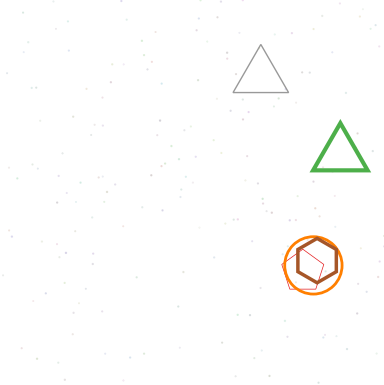[{"shape": "pentagon", "thickness": 0.5, "radius": 0.29, "center": [0.786, 0.295]}, {"shape": "triangle", "thickness": 3, "radius": 0.41, "center": [0.884, 0.598]}, {"shape": "circle", "thickness": 2, "radius": 0.37, "center": [0.814, 0.311]}, {"shape": "hexagon", "thickness": 2.5, "radius": 0.29, "center": [0.824, 0.323]}, {"shape": "triangle", "thickness": 1, "radius": 0.42, "center": [0.677, 0.801]}]